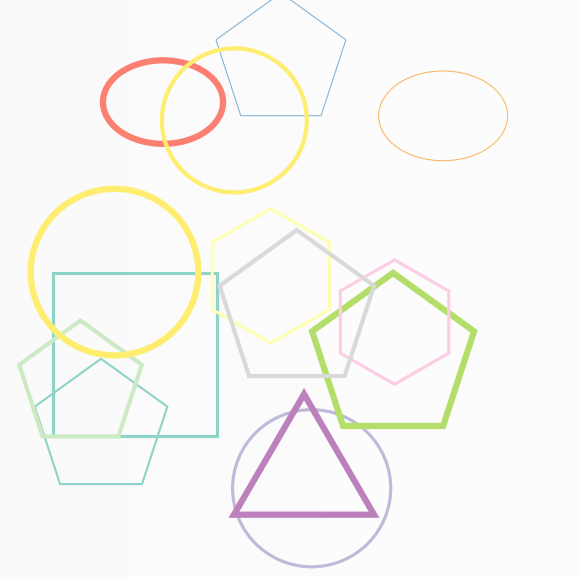[{"shape": "pentagon", "thickness": 1, "radius": 0.6, "center": [0.174, 0.258]}, {"shape": "square", "thickness": 1.5, "radius": 0.7, "center": [0.232, 0.386]}, {"shape": "hexagon", "thickness": 1.5, "radius": 0.58, "center": [0.466, 0.521]}, {"shape": "circle", "thickness": 1.5, "radius": 0.68, "center": [0.536, 0.154]}, {"shape": "oval", "thickness": 3, "radius": 0.52, "center": [0.28, 0.822]}, {"shape": "pentagon", "thickness": 0.5, "radius": 0.59, "center": [0.483, 0.894]}, {"shape": "oval", "thickness": 0.5, "radius": 0.55, "center": [0.762, 0.799]}, {"shape": "pentagon", "thickness": 3, "radius": 0.73, "center": [0.676, 0.38]}, {"shape": "hexagon", "thickness": 1.5, "radius": 0.54, "center": [0.679, 0.441]}, {"shape": "pentagon", "thickness": 2, "radius": 0.7, "center": [0.511, 0.461]}, {"shape": "triangle", "thickness": 3, "radius": 0.7, "center": [0.523, 0.177]}, {"shape": "pentagon", "thickness": 2, "radius": 0.55, "center": [0.138, 0.333]}, {"shape": "circle", "thickness": 3, "radius": 0.72, "center": [0.197, 0.528]}, {"shape": "circle", "thickness": 2, "radius": 0.62, "center": [0.403, 0.791]}]